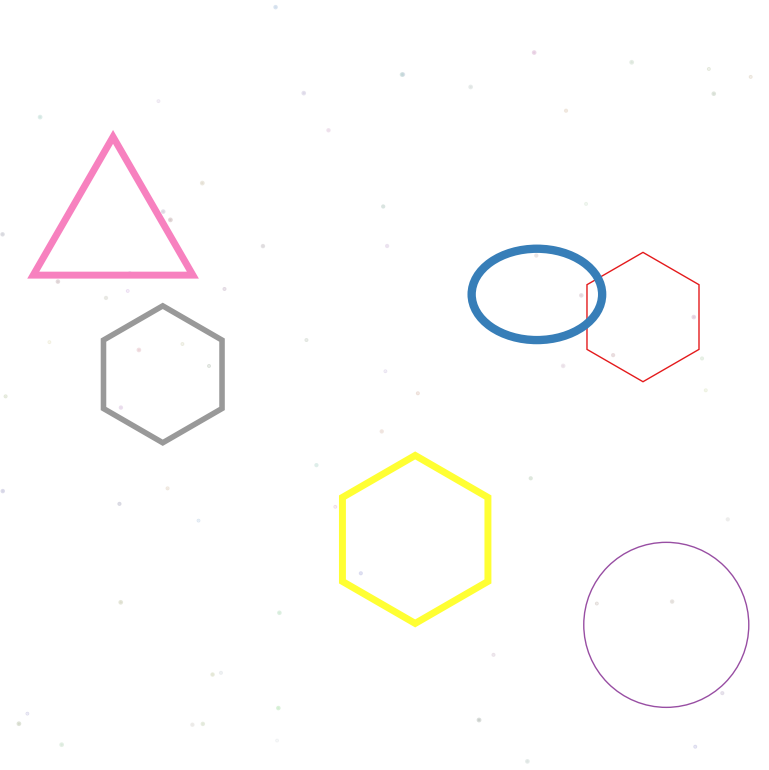[{"shape": "hexagon", "thickness": 0.5, "radius": 0.42, "center": [0.835, 0.588]}, {"shape": "oval", "thickness": 3, "radius": 0.42, "center": [0.697, 0.618]}, {"shape": "circle", "thickness": 0.5, "radius": 0.54, "center": [0.865, 0.189]}, {"shape": "hexagon", "thickness": 2.5, "radius": 0.55, "center": [0.539, 0.299]}, {"shape": "triangle", "thickness": 2.5, "radius": 0.6, "center": [0.147, 0.703]}, {"shape": "hexagon", "thickness": 2, "radius": 0.44, "center": [0.211, 0.514]}]